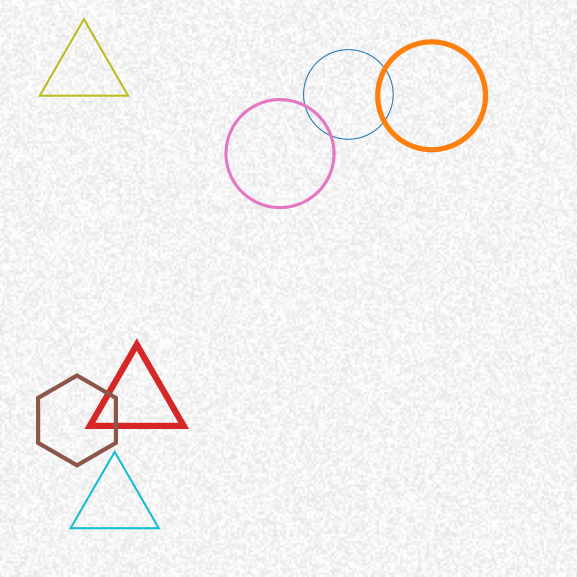[{"shape": "circle", "thickness": 0.5, "radius": 0.39, "center": [0.603, 0.836]}, {"shape": "circle", "thickness": 2.5, "radius": 0.47, "center": [0.747, 0.833]}, {"shape": "triangle", "thickness": 3, "radius": 0.47, "center": [0.237, 0.309]}, {"shape": "hexagon", "thickness": 2, "radius": 0.39, "center": [0.133, 0.271]}, {"shape": "circle", "thickness": 1.5, "radius": 0.47, "center": [0.485, 0.733]}, {"shape": "triangle", "thickness": 1, "radius": 0.44, "center": [0.145, 0.878]}, {"shape": "triangle", "thickness": 1, "radius": 0.44, "center": [0.199, 0.129]}]